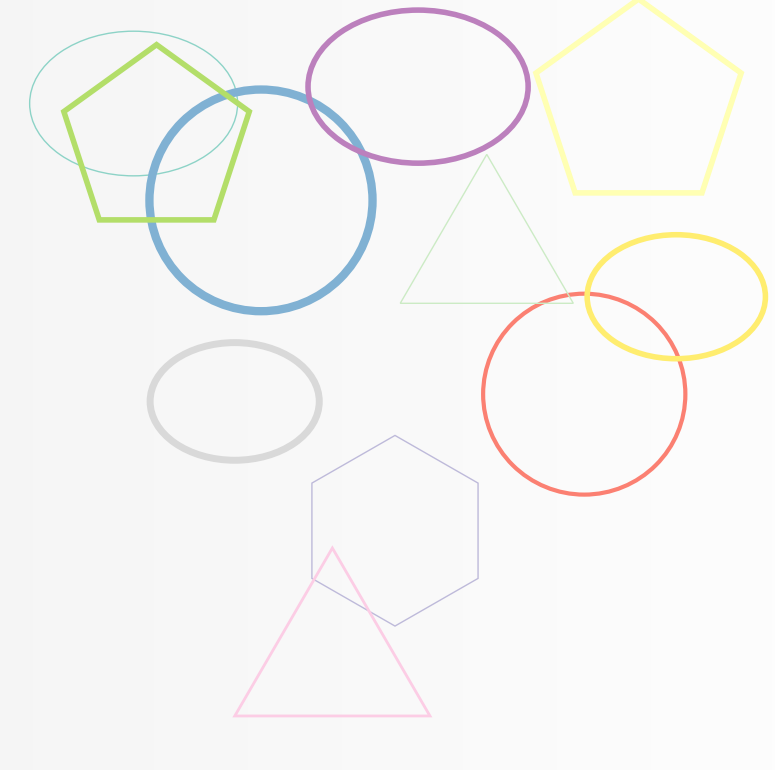[{"shape": "oval", "thickness": 0.5, "radius": 0.67, "center": [0.172, 0.866]}, {"shape": "pentagon", "thickness": 2, "radius": 0.7, "center": [0.824, 0.862]}, {"shape": "hexagon", "thickness": 0.5, "radius": 0.62, "center": [0.51, 0.311]}, {"shape": "circle", "thickness": 1.5, "radius": 0.65, "center": [0.754, 0.488]}, {"shape": "circle", "thickness": 3, "radius": 0.72, "center": [0.337, 0.74]}, {"shape": "pentagon", "thickness": 2, "radius": 0.63, "center": [0.202, 0.816]}, {"shape": "triangle", "thickness": 1, "radius": 0.73, "center": [0.429, 0.143]}, {"shape": "oval", "thickness": 2.5, "radius": 0.55, "center": [0.303, 0.479]}, {"shape": "oval", "thickness": 2, "radius": 0.71, "center": [0.539, 0.887]}, {"shape": "triangle", "thickness": 0.5, "radius": 0.64, "center": [0.628, 0.671]}, {"shape": "oval", "thickness": 2, "radius": 0.58, "center": [0.873, 0.615]}]